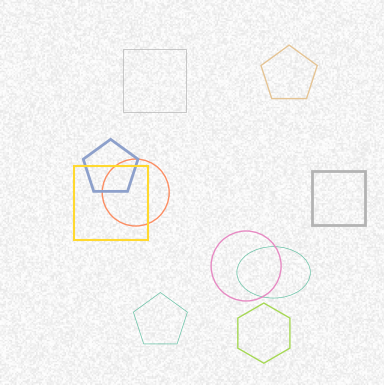[{"shape": "pentagon", "thickness": 0.5, "radius": 0.37, "center": [0.417, 0.166]}, {"shape": "oval", "thickness": 0.5, "radius": 0.48, "center": [0.711, 0.293]}, {"shape": "circle", "thickness": 1, "radius": 0.43, "center": [0.352, 0.5]}, {"shape": "pentagon", "thickness": 2, "radius": 0.37, "center": [0.287, 0.563]}, {"shape": "circle", "thickness": 1, "radius": 0.45, "center": [0.639, 0.309]}, {"shape": "hexagon", "thickness": 1, "radius": 0.39, "center": [0.685, 0.135]}, {"shape": "square", "thickness": 1.5, "radius": 0.48, "center": [0.289, 0.473]}, {"shape": "pentagon", "thickness": 1, "radius": 0.38, "center": [0.751, 0.806]}, {"shape": "square", "thickness": 0.5, "radius": 0.41, "center": [0.4, 0.791]}, {"shape": "square", "thickness": 2, "radius": 0.35, "center": [0.879, 0.486]}]